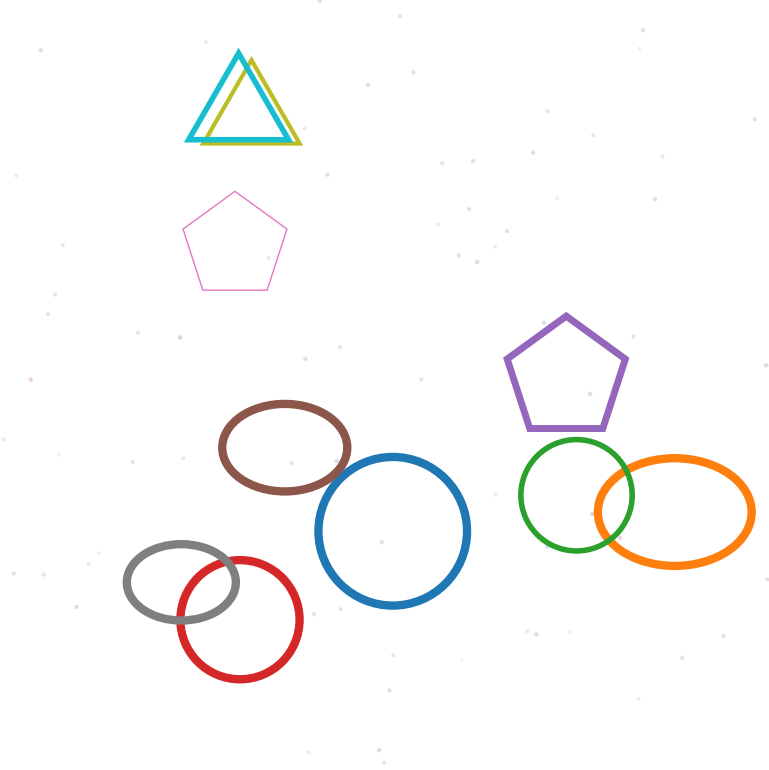[{"shape": "circle", "thickness": 3, "radius": 0.48, "center": [0.51, 0.31]}, {"shape": "oval", "thickness": 3, "radius": 0.5, "center": [0.876, 0.335]}, {"shape": "circle", "thickness": 2, "radius": 0.36, "center": [0.749, 0.357]}, {"shape": "circle", "thickness": 3, "radius": 0.39, "center": [0.312, 0.195]}, {"shape": "pentagon", "thickness": 2.5, "radius": 0.4, "center": [0.735, 0.509]}, {"shape": "oval", "thickness": 3, "radius": 0.41, "center": [0.37, 0.419]}, {"shape": "pentagon", "thickness": 0.5, "radius": 0.35, "center": [0.305, 0.681]}, {"shape": "oval", "thickness": 3, "radius": 0.35, "center": [0.236, 0.244]}, {"shape": "triangle", "thickness": 1.5, "radius": 0.36, "center": [0.327, 0.85]}, {"shape": "triangle", "thickness": 2, "radius": 0.37, "center": [0.31, 0.856]}]